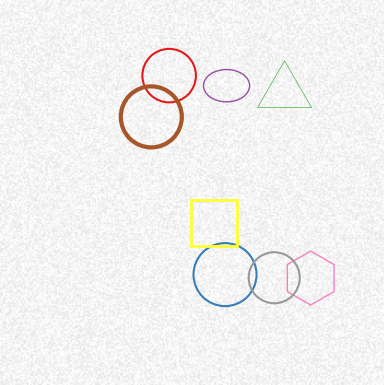[{"shape": "circle", "thickness": 1.5, "radius": 0.35, "center": [0.439, 0.804]}, {"shape": "circle", "thickness": 1.5, "radius": 0.41, "center": [0.584, 0.287]}, {"shape": "triangle", "thickness": 0.5, "radius": 0.41, "center": [0.739, 0.761]}, {"shape": "oval", "thickness": 1, "radius": 0.3, "center": [0.588, 0.777]}, {"shape": "square", "thickness": 2, "radius": 0.3, "center": [0.557, 0.421]}, {"shape": "circle", "thickness": 3, "radius": 0.4, "center": [0.393, 0.696]}, {"shape": "hexagon", "thickness": 1, "radius": 0.35, "center": [0.807, 0.278]}, {"shape": "circle", "thickness": 1.5, "radius": 0.33, "center": [0.712, 0.279]}]